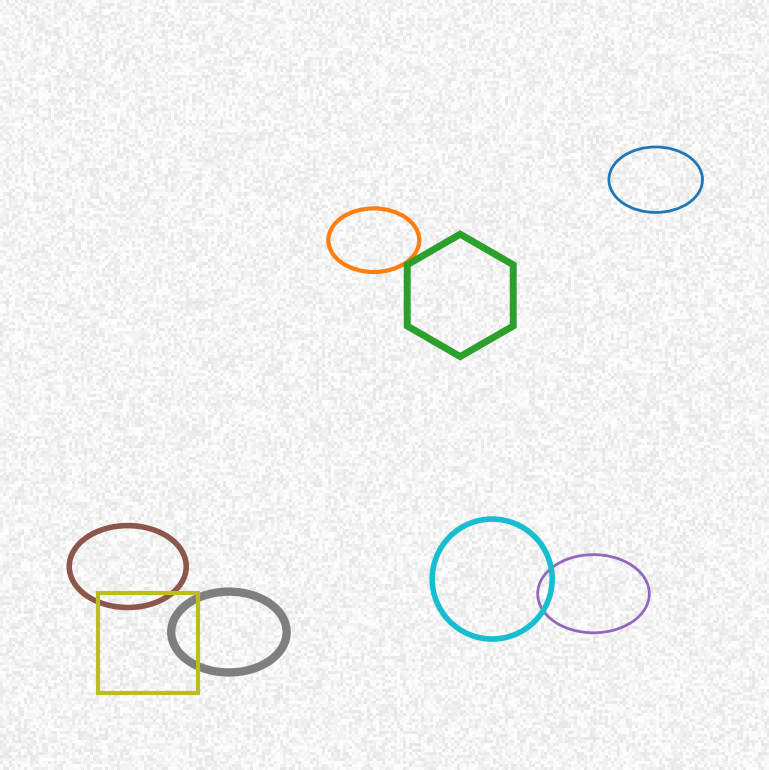[{"shape": "oval", "thickness": 1, "radius": 0.3, "center": [0.852, 0.767]}, {"shape": "oval", "thickness": 1.5, "radius": 0.29, "center": [0.485, 0.688]}, {"shape": "hexagon", "thickness": 2.5, "radius": 0.4, "center": [0.598, 0.616]}, {"shape": "oval", "thickness": 1, "radius": 0.36, "center": [0.771, 0.229]}, {"shape": "oval", "thickness": 2, "radius": 0.38, "center": [0.166, 0.264]}, {"shape": "oval", "thickness": 3, "radius": 0.37, "center": [0.297, 0.179]}, {"shape": "square", "thickness": 1.5, "radius": 0.32, "center": [0.193, 0.165]}, {"shape": "circle", "thickness": 2, "radius": 0.39, "center": [0.639, 0.248]}]